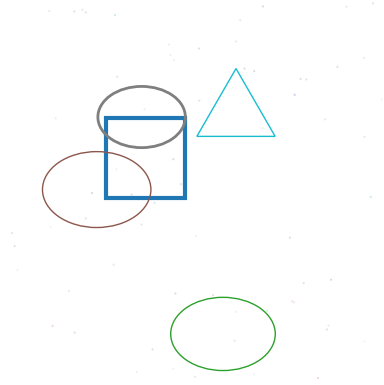[{"shape": "square", "thickness": 3, "radius": 0.52, "center": [0.378, 0.59]}, {"shape": "oval", "thickness": 1, "radius": 0.68, "center": [0.579, 0.133]}, {"shape": "oval", "thickness": 1, "radius": 0.7, "center": [0.251, 0.508]}, {"shape": "oval", "thickness": 2, "radius": 0.57, "center": [0.368, 0.696]}, {"shape": "triangle", "thickness": 1, "radius": 0.59, "center": [0.613, 0.704]}]